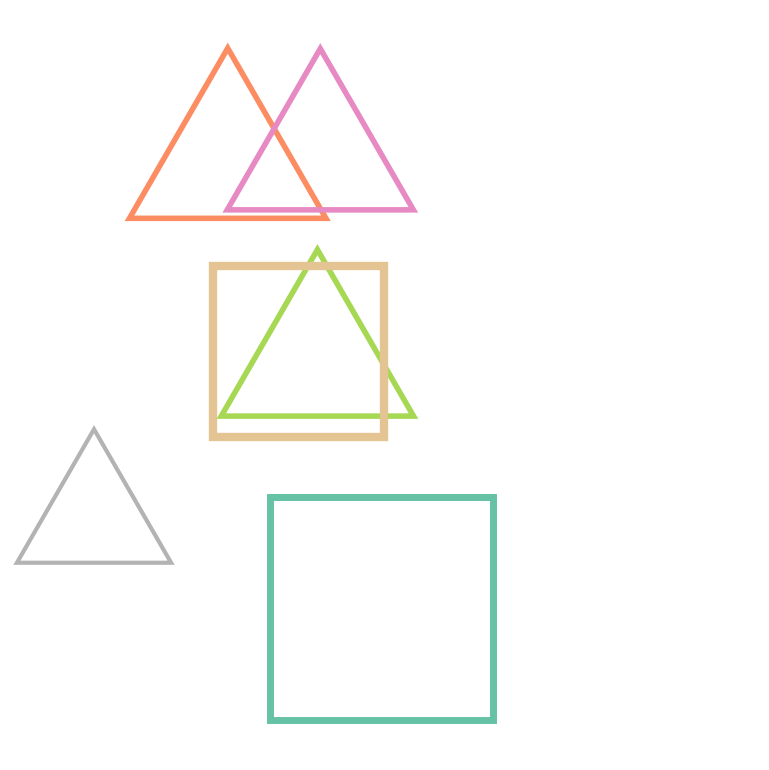[{"shape": "square", "thickness": 2.5, "radius": 0.72, "center": [0.495, 0.21]}, {"shape": "triangle", "thickness": 2, "radius": 0.74, "center": [0.296, 0.79]}, {"shape": "triangle", "thickness": 2, "radius": 0.7, "center": [0.416, 0.797]}, {"shape": "triangle", "thickness": 2, "radius": 0.72, "center": [0.412, 0.532]}, {"shape": "square", "thickness": 3, "radius": 0.55, "center": [0.388, 0.543]}, {"shape": "triangle", "thickness": 1.5, "radius": 0.58, "center": [0.122, 0.327]}]